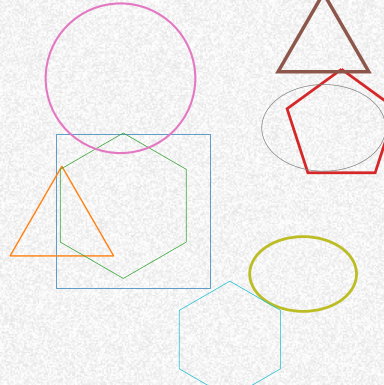[{"shape": "square", "thickness": 0.5, "radius": 1.0, "center": [0.345, 0.453]}, {"shape": "triangle", "thickness": 1, "radius": 0.78, "center": [0.161, 0.413]}, {"shape": "hexagon", "thickness": 0.5, "radius": 0.94, "center": [0.32, 0.466]}, {"shape": "pentagon", "thickness": 2, "radius": 0.74, "center": [0.887, 0.672]}, {"shape": "triangle", "thickness": 2.5, "radius": 0.68, "center": [0.84, 0.882]}, {"shape": "circle", "thickness": 1.5, "radius": 0.97, "center": [0.313, 0.797]}, {"shape": "oval", "thickness": 0.5, "radius": 0.8, "center": [0.841, 0.668]}, {"shape": "oval", "thickness": 2, "radius": 0.69, "center": [0.787, 0.288]}, {"shape": "hexagon", "thickness": 0.5, "radius": 0.76, "center": [0.597, 0.118]}]